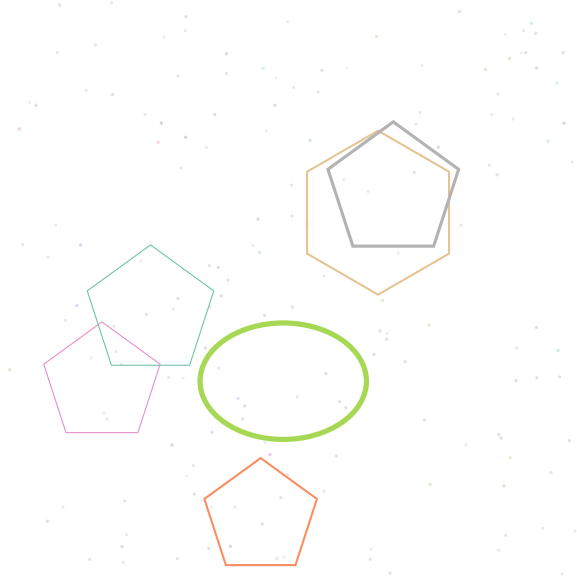[{"shape": "pentagon", "thickness": 0.5, "radius": 0.58, "center": [0.261, 0.46]}, {"shape": "pentagon", "thickness": 1, "radius": 0.51, "center": [0.451, 0.103]}, {"shape": "pentagon", "thickness": 0.5, "radius": 0.53, "center": [0.177, 0.336]}, {"shape": "oval", "thickness": 2.5, "radius": 0.72, "center": [0.49, 0.339]}, {"shape": "hexagon", "thickness": 1, "radius": 0.71, "center": [0.655, 0.631]}, {"shape": "pentagon", "thickness": 1.5, "radius": 0.59, "center": [0.681, 0.669]}]